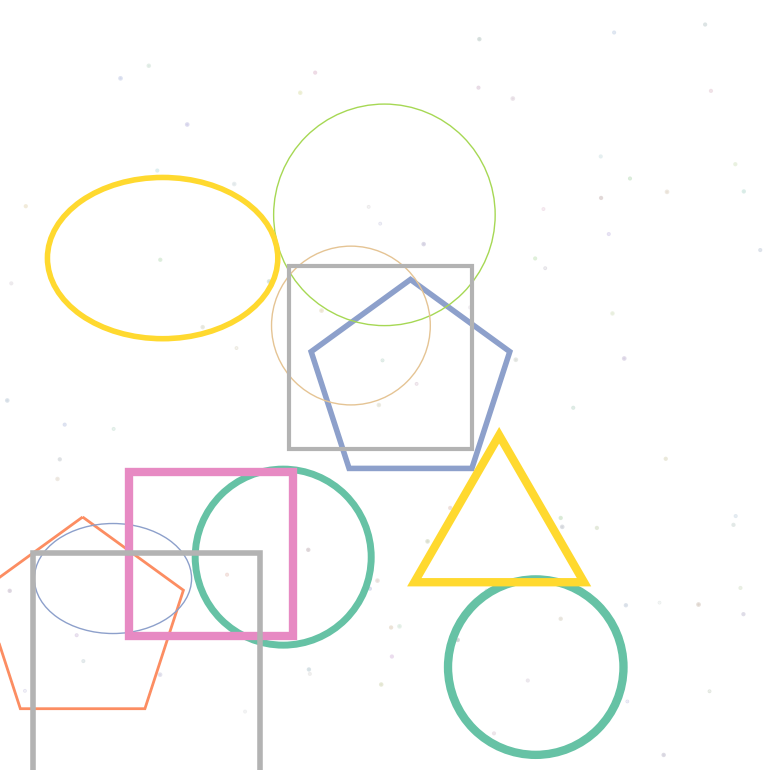[{"shape": "circle", "thickness": 3, "radius": 0.57, "center": [0.696, 0.134]}, {"shape": "circle", "thickness": 2.5, "radius": 0.57, "center": [0.368, 0.276]}, {"shape": "pentagon", "thickness": 1, "radius": 0.69, "center": [0.107, 0.191]}, {"shape": "oval", "thickness": 0.5, "radius": 0.51, "center": [0.147, 0.249]}, {"shape": "pentagon", "thickness": 2, "radius": 0.68, "center": [0.533, 0.501]}, {"shape": "square", "thickness": 3, "radius": 0.53, "center": [0.274, 0.28]}, {"shape": "circle", "thickness": 0.5, "radius": 0.72, "center": [0.499, 0.721]}, {"shape": "oval", "thickness": 2, "radius": 0.75, "center": [0.211, 0.665]}, {"shape": "triangle", "thickness": 3, "radius": 0.64, "center": [0.648, 0.307]}, {"shape": "circle", "thickness": 0.5, "radius": 0.52, "center": [0.456, 0.577]}, {"shape": "square", "thickness": 2, "radius": 0.74, "center": [0.19, 0.134]}, {"shape": "square", "thickness": 1.5, "radius": 0.59, "center": [0.494, 0.535]}]